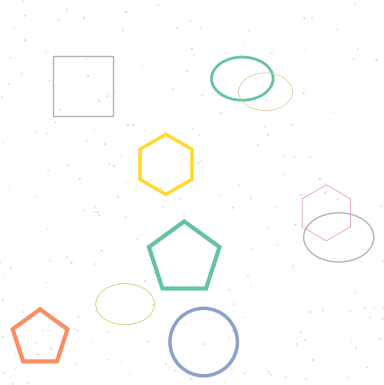[{"shape": "pentagon", "thickness": 3, "radius": 0.48, "center": [0.478, 0.329]}, {"shape": "oval", "thickness": 2, "radius": 0.4, "center": [0.629, 0.796]}, {"shape": "pentagon", "thickness": 3, "radius": 0.37, "center": [0.104, 0.122]}, {"shape": "circle", "thickness": 2.5, "radius": 0.44, "center": [0.529, 0.112]}, {"shape": "hexagon", "thickness": 0.5, "radius": 0.36, "center": [0.848, 0.447]}, {"shape": "oval", "thickness": 0.5, "radius": 0.38, "center": [0.325, 0.21]}, {"shape": "hexagon", "thickness": 2.5, "radius": 0.39, "center": [0.431, 0.573]}, {"shape": "oval", "thickness": 0.5, "radius": 0.35, "center": [0.69, 0.762]}, {"shape": "oval", "thickness": 1, "radius": 0.46, "center": [0.88, 0.383]}, {"shape": "square", "thickness": 1, "radius": 0.39, "center": [0.215, 0.776]}]